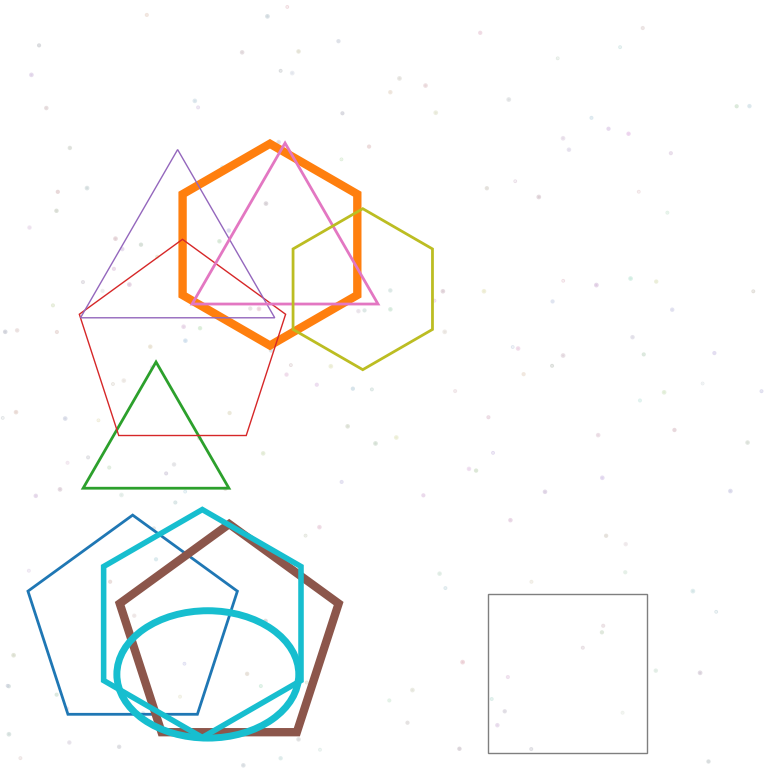[{"shape": "pentagon", "thickness": 1, "radius": 0.72, "center": [0.172, 0.188]}, {"shape": "hexagon", "thickness": 3, "radius": 0.66, "center": [0.351, 0.682]}, {"shape": "triangle", "thickness": 1, "radius": 0.55, "center": [0.203, 0.421]}, {"shape": "pentagon", "thickness": 0.5, "radius": 0.7, "center": [0.237, 0.548]}, {"shape": "triangle", "thickness": 0.5, "radius": 0.73, "center": [0.231, 0.66]}, {"shape": "pentagon", "thickness": 3, "radius": 0.75, "center": [0.298, 0.17]}, {"shape": "triangle", "thickness": 1, "radius": 0.7, "center": [0.37, 0.675]}, {"shape": "square", "thickness": 0.5, "radius": 0.51, "center": [0.737, 0.125]}, {"shape": "hexagon", "thickness": 1, "radius": 0.52, "center": [0.471, 0.624]}, {"shape": "oval", "thickness": 2.5, "radius": 0.59, "center": [0.27, 0.124]}, {"shape": "hexagon", "thickness": 2, "radius": 0.74, "center": [0.263, 0.19]}]